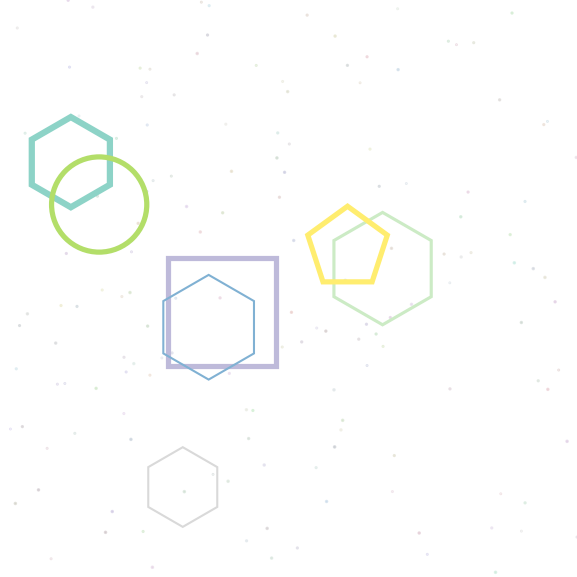[{"shape": "hexagon", "thickness": 3, "radius": 0.39, "center": [0.123, 0.718]}, {"shape": "square", "thickness": 2.5, "radius": 0.47, "center": [0.385, 0.459]}, {"shape": "hexagon", "thickness": 1, "radius": 0.45, "center": [0.361, 0.432]}, {"shape": "circle", "thickness": 2.5, "radius": 0.41, "center": [0.172, 0.645]}, {"shape": "hexagon", "thickness": 1, "radius": 0.34, "center": [0.316, 0.156]}, {"shape": "hexagon", "thickness": 1.5, "radius": 0.49, "center": [0.662, 0.534]}, {"shape": "pentagon", "thickness": 2.5, "radius": 0.36, "center": [0.602, 0.57]}]